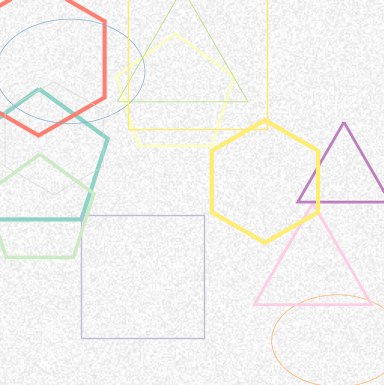[{"shape": "pentagon", "thickness": 3, "radius": 0.94, "center": [0.101, 0.582]}, {"shape": "pentagon", "thickness": 1.5, "radius": 0.81, "center": [0.455, 0.751]}, {"shape": "square", "thickness": 1, "radius": 0.8, "center": [0.369, 0.282]}, {"shape": "hexagon", "thickness": 3, "radius": 0.99, "center": [0.1, 0.846]}, {"shape": "oval", "thickness": 0.5, "radius": 0.97, "center": [0.183, 0.815]}, {"shape": "oval", "thickness": 0.5, "radius": 0.85, "center": [0.876, 0.115]}, {"shape": "triangle", "thickness": 0.5, "radius": 0.98, "center": [0.474, 0.833]}, {"shape": "triangle", "thickness": 2, "radius": 0.88, "center": [0.813, 0.296]}, {"shape": "hexagon", "thickness": 0.5, "radius": 0.74, "center": [0.141, 0.641]}, {"shape": "triangle", "thickness": 2, "radius": 0.69, "center": [0.893, 0.544]}, {"shape": "pentagon", "thickness": 2.5, "radius": 0.74, "center": [0.103, 0.451]}, {"shape": "hexagon", "thickness": 3, "radius": 0.8, "center": [0.688, 0.529]}, {"shape": "square", "thickness": 1, "radius": 0.9, "center": [0.513, 0.845]}]